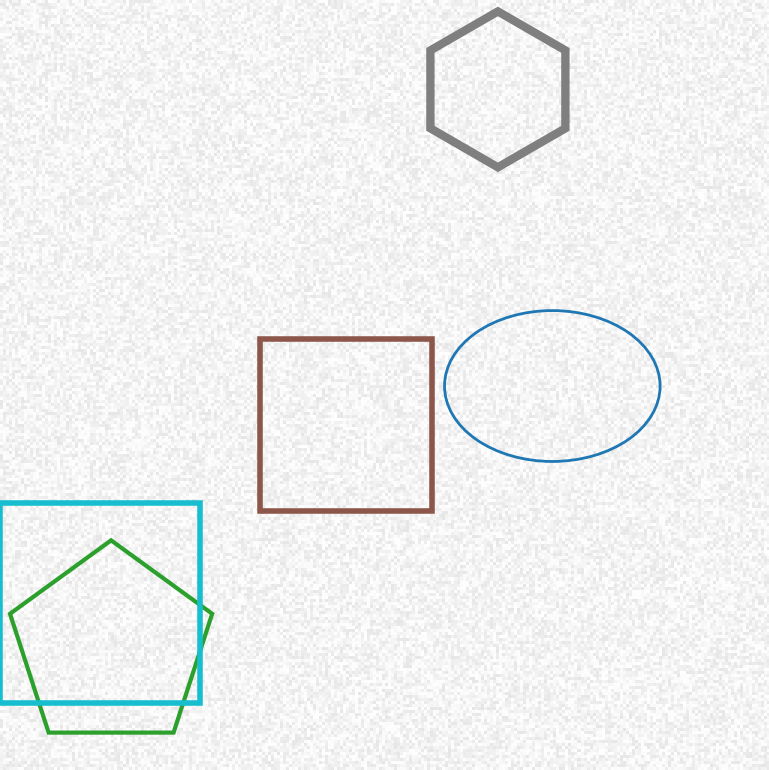[{"shape": "oval", "thickness": 1, "radius": 0.7, "center": [0.717, 0.499]}, {"shape": "pentagon", "thickness": 1.5, "radius": 0.69, "center": [0.144, 0.16]}, {"shape": "square", "thickness": 2, "radius": 0.56, "center": [0.449, 0.448]}, {"shape": "hexagon", "thickness": 3, "radius": 0.51, "center": [0.647, 0.884]}, {"shape": "square", "thickness": 2, "radius": 0.65, "center": [0.13, 0.217]}]